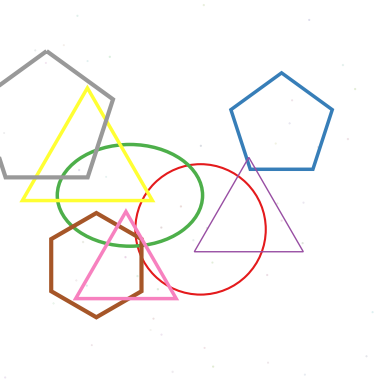[{"shape": "circle", "thickness": 1.5, "radius": 0.85, "center": [0.521, 0.404]}, {"shape": "pentagon", "thickness": 2.5, "radius": 0.69, "center": [0.731, 0.672]}, {"shape": "oval", "thickness": 2.5, "radius": 0.94, "center": [0.337, 0.493]}, {"shape": "triangle", "thickness": 1, "radius": 0.82, "center": [0.646, 0.428]}, {"shape": "triangle", "thickness": 2.5, "radius": 0.98, "center": [0.227, 0.577]}, {"shape": "hexagon", "thickness": 3, "radius": 0.68, "center": [0.25, 0.311]}, {"shape": "triangle", "thickness": 2.5, "radius": 0.75, "center": [0.327, 0.3]}, {"shape": "pentagon", "thickness": 3, "radius": 0.91, "center": [0.121, 0.686]}]